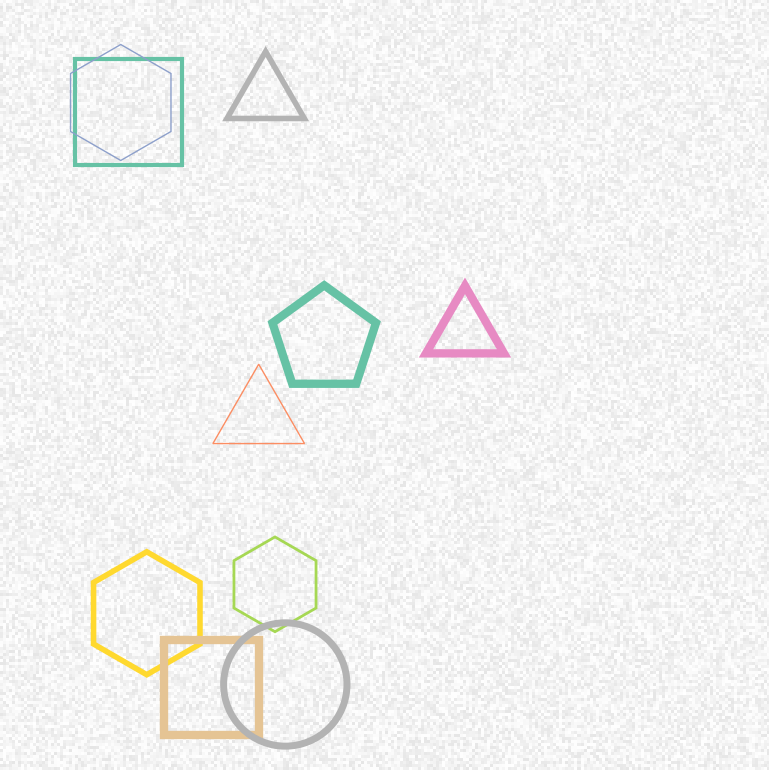[{"shape": "pentagon", "thickness": 3, "radius": 0.35, "center": [0.421, 0.559]}, {"shape": "square", "thickness": 1.5, "radius": 0.35, "center": [0.167, 0.854]}, {"shape": "triangle", "thickness": 0.5, "radius": 0.34, "center": [0.336, 0.458]}, {"shape": "hexagon", "thickness": 0.5, "radius": 0.38, "center": [0.157, 0.867]}, {"shape": "triangle", "thickness": 3, "radius": 0.29, "center": [0.604, 0.57]}, {"shape": "hexagon", "thickness": 1, "radius": 0.31, "center": [0.357, 0.241]}, {"shape": "hexagon", "thickness": 2, "radius": 0.4, "center": [0.191, 0.204]}, {"shape": "square", "thickness": 3, "radius": 0.31, "center": [0.275, 0.107]}, {"shape": "triangle", "thickness": 2, "radius": 0.29, "center": [0.345, 0.875]}, {"shape": "circle", "thickness": 2.5, "radius": 0.4, "center": [0.371, 0.111]}]